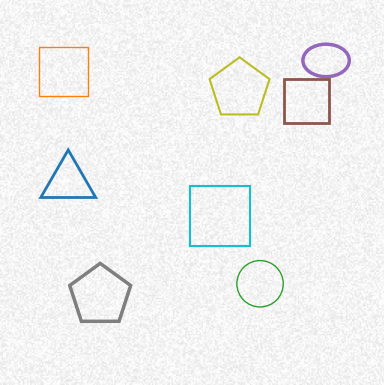[{"shape": "triangle", "thickness": 2, "radius": 0.41, "center": [0.177, 0.528]}, {"shape": "square", "thickness": 1, "radius": 0.32, "center": [0.166, 0.814]}, {"shape": "circle", "thickness": 1, "radius": 0.3, "center": [0.675, 0.263]}, {"shape": "oval", "thickness": 2.5, "radius": 0.3, "center": [0.847, 0.843]}, {"shape": "square", "thickness": 2, "radius": 0.29, "center": [0.796, 0.738]}, {"shape": "pentagon", "thickness": 2.5, "radius": 0.42, "center": [0.26, 0.233]}, {"shape": "pentagon", "thickness": 1.5, "radius": 0.41, "center": [0.622, 0.769]}, {"shape": "square", "thickness": 1.5, "radius": 0.39, "center": [0.571, 0.439]}]